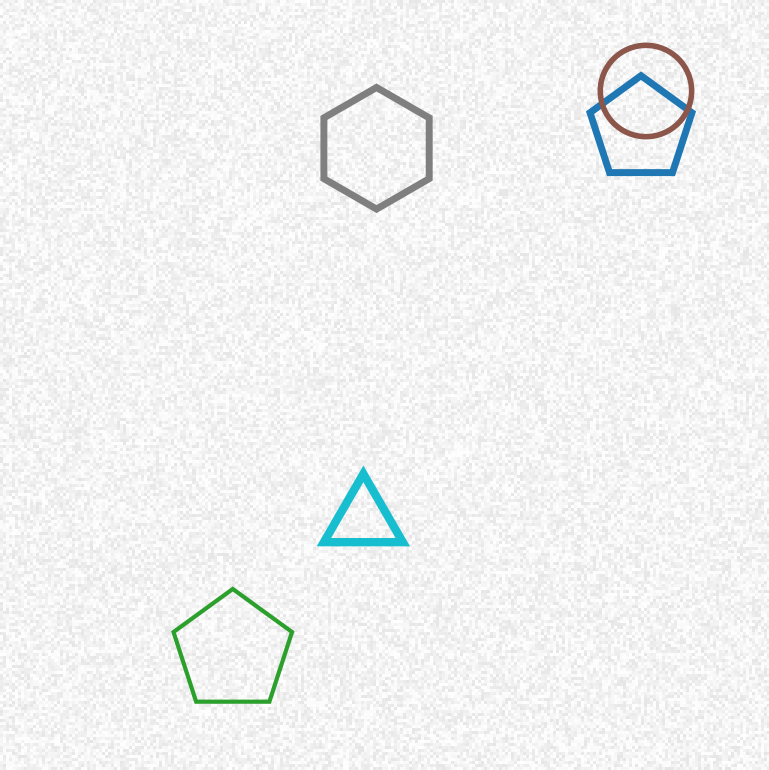[{"shape": "pentagon", "thickness": 2.5, "radius": 0.35, "center": [0.832, 0.832]}, {"shape": "pentagon", "thickness": 1.5, "radius": 0.4, "center": [0.302, 0.154]}, {"shape": "circle", "thickness": 2, "radius": 0.3, "center": [0.839, 0.882]}, {"shape": "hexagon", "thickness": 2.5, "radius": 0.39, "center": [0.489, 0.807]}, {"shape": "triangle", "thickness": 3, "radius": 0.3, "center": [0.472, 0.325]}]